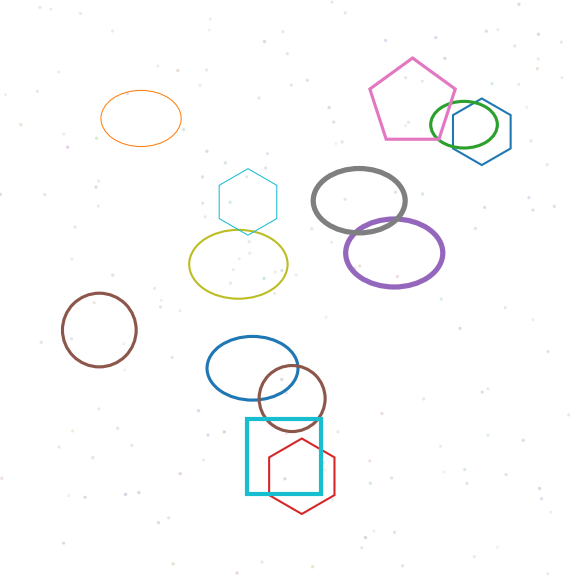[{"shape": "hexagon", "thickness": 1, "radius": 0.29, "center": [0.834, 0.771]}, {"shape": "oval", "thickness": 1.5, "radius": 0.39, "center": [0.437, 0.361]}, {"shape": "oval", "thickness": 0.5, "radius": 0.35, "center": [0.244, 0.794]}, {"shape": "oval", "thickness": 1.5, "radius": 0.29, "center": [0.804, 0.783]}, {"shape": "hexagon", "thickness": 1, "radius": 0.33, "center": [0.523, 0.174]}, {"shape": "oval", "thickness": 2.5, "radius": 0.42, "center": [0.683, 0.561]}, {"shape": "circle", "thickness": 1.5, "radius": 0.32, "center": [0.172, 0.428]}, {"shape": "circle", "thickness": 1.5, "radius": 0.29, "center": [0.506, 0.309]}, {"shape": "pentagon", "thickness": 1.5, "radius": 0.39, "center": [0.714, 0.821]}, {"shape": "oval", "thickness": 2.5, "radius": 0.4, "center": [0.622, 0.652]}, {"shape": "oval", "thickness": 1, "radius": 0.43, "center": [0.413, 0.542]}, {"shape": "hexagon", "thickness": 0.5, "radius": 0.29, "center": [0.429, 0.649]}, {"shape": "square", "thickness": 2, "radius": 0.32, "center": [0.492, 0.208]}]